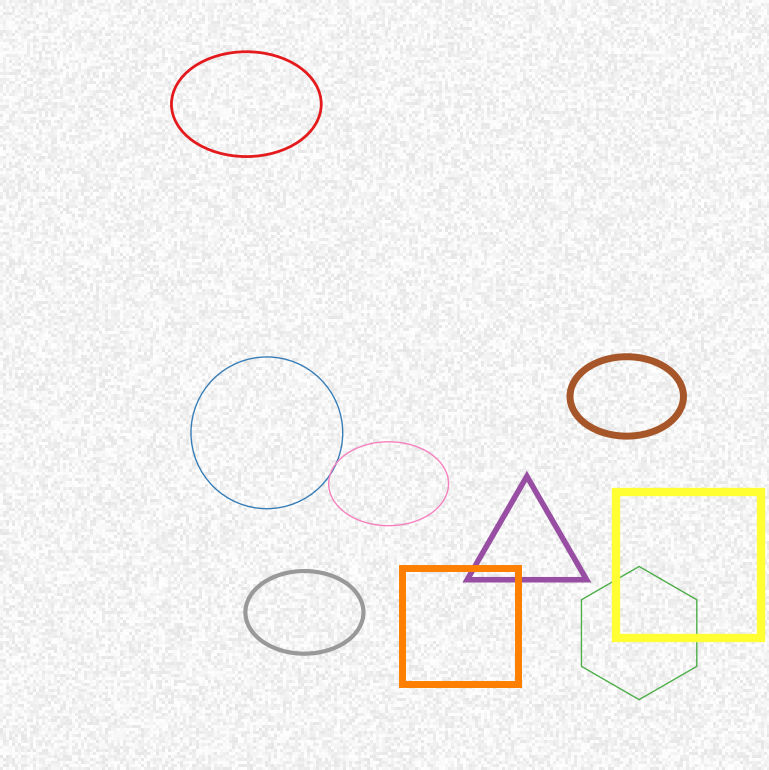[{"shape": "oval", "thickness": 1, "radius": 0.49, "center": [0.32, 0.865]}, {"shape": "circle", "thickness": 0.5, "radius": 0.49, "center": [0.347, 0.438]}, {"shape": "hexagon", "thickness": 0.5, "radius": 0.43, "center": [0.83, 0.178]}, {"shape": "triangle", "thickness": 2, "radius": 0.45, "center": [0.684, 0.292]}, {"shape": "square", "thickness": 2.5, "radius": 0.38, "center": [0.597, 0.187]}, {"shape": "square", "thickness": 3, "radius": 0.47, "center": [0.895, 0.266]}, {"shape": "oval", "thickness": 2.5, "radius": 0.37, "center": [0.814, 0.485]}, {"shape": "oval", "thickness": 0.5, "radius": 0.39, "center": [0.505, 0.372]}, {"shape": "oval", "thickness": 1.5, "radius": 0.38, "center": [0.395, 0.205]}]